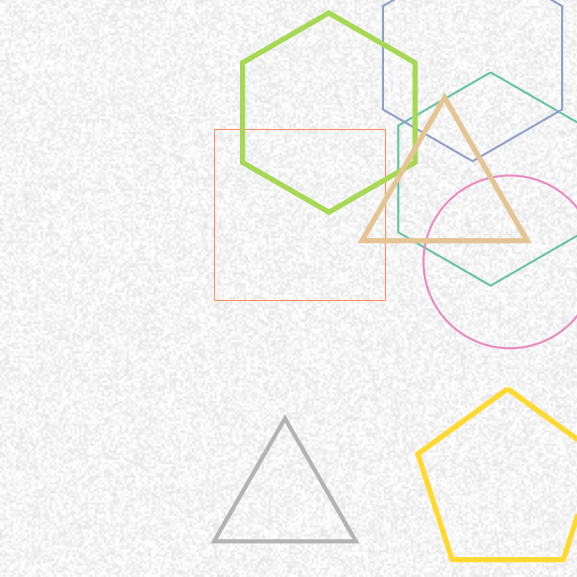[{"shape": "hexagon", "thickness": 1, "radius": 0.92, "center": [0.85, 0.689]}, {"shape": "square", "thickness": 0.5, "radius": 0.74, "center": [0.519, 0.628]}, {"shape": "hexagon", "thickness": 1, "radius": 0.9, "center": [0.818, 0.899]}, {"shape": "circle", "thickness": 1, "radius": 0.75, "center": [0.883, 0.546]}, {"shape": "hexagon", "thickness": 2.5, "radius": 0.86, "center": [0.569, 0.804]}, {"shape": "pentagon", "thickness": 2.5, "radius": 0.82, "center": [0.879, 0.162]}, {"shape": "triangle", "thickness": 2.5, "radius": 0.83, "center": [0.77, 0.665]}, {"shape": "triangle", "thickness": 2, "radius": 0.71, "center": [0.493, 0.133]}]